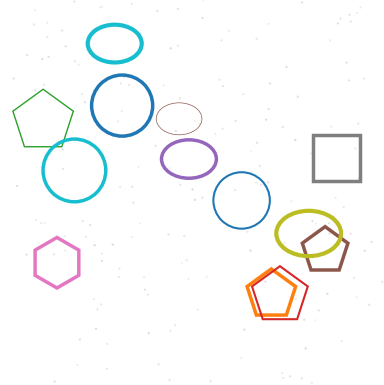[{"shape": "circle", "thickness": 2.5, "radius": 0.4, "center": [0.317, 0.726]}, {"shape": "circle", "thickness": 1.5, "radius": 0.37, "center": [0.628, 0.479]}, {"shape": "pentagon", "thickness": 2.5, "radius": 0.33, "center": [0.705, 0.235]}, {"shape": "pentagon", "thickness": 1, "radius": 0.41, "center": [0.112, 0.686]}, {"shape": "pentagon", "thickness": 1.5, "radius": 0.38, "center": [0.727, 0.233]}, {"shape": "oval", "thickness": 2.5, "radius": 0.36, "center": [0.491, 0.587]}, {"shape": "oval", "thickness": 0.5, "radius": 0.3, "center": [0.465, 0.691]}, {"shape": "pentagon", "thickness": 2.5, "radius": 0.31, "center": [0.844, 0.349]}, {"shape": "hexagon", "thickness": 2.5, "radius": 0.33, "center": [0.148, 0.318]}, {"shape": "square", "thickness": 2.5, "radius": 0.3, "center": [0.874, 0.59]}, {"shape": "oval", "thickness": 3, "radius": 0.42, "center": [0.802, 0.394]}, {"shape": "oval", "thickness": 3, "radius": 0.35, "center": [0.298, 0.887]}, {"shape": "circle", "thickness": 2.5, "radius": 0.41, "center": [0.193, 0.557]}]